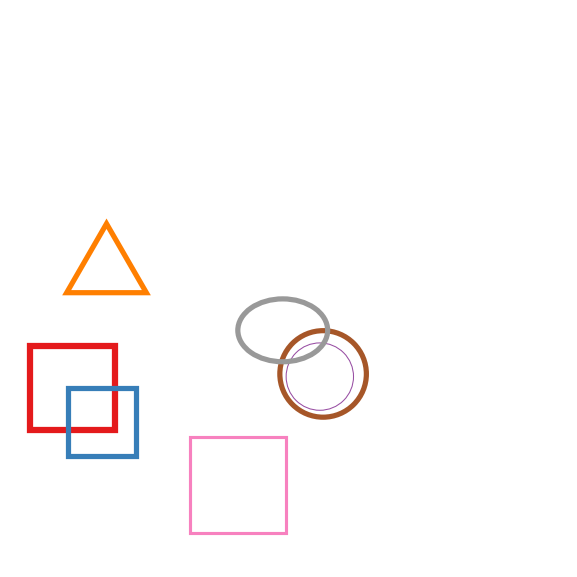[{"shape": "square", "thickness": 3, "radius": 0.37, "center": [0.125, 0.328]}, {"shape": "square", "thickness": 2.5, "radius": 0.29, "center": [0.177, 0.268]}, {"shape": "circle", "thickness": 0.5, "radius": 0.29, "center": [0.554, 0.347]}, {"shape": "triangle", "thickness": 2.5, "radius": 0.4, "center": [0.184, 0.532]}, {"shape": "circle", "thickness": 2.5, "radius": 0.37, "center": [0.559, 0.352]}, {"shape": "square", "thickness": 1.5, "radius": 0.41, "center": [0.412, 0.159]}, {"shape": "oval", "thickness": 2.5, "radius": 0.39, "center": [0.49, 0.427]}]